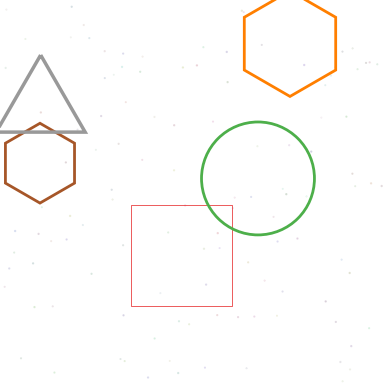[{"shape": "square", "thickness": 0.5, "radius": 0.66, "center": [0.472, 0.337]}, {"shape": "circle", "thickness": 2, "radius": 0.73, "center": [0.67, 0.537]}, {"shape": "hexagon", "thickness": 2, "radius": 0.69, "center": [0.753, 0.887]}, {"shape": "hexagon", "thickness": 2, "radius": 0.52, "center": [0.104, 0.576]}, {"shape": "triangle", "thickness": 2.5, "radius": 0.67, "center": [0.106, 0.724]}]